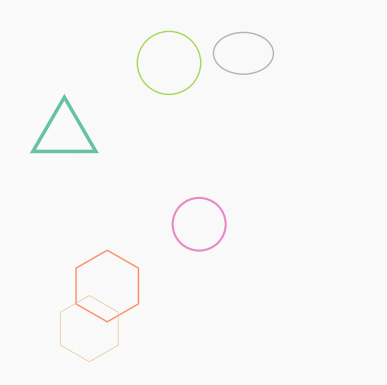[{"shape": "triangle", "thickness": 2.5, "radius": 0.47, "center": [0.166, 0.654]}, {"shape": "hexagon", "thickness": 1, "radius": 0.46, "center": [0.277, 0.257]}, {"shape": "circle", "thickness": 1.5, "radius": 0.34, "center": [0.514, 0.418]}, {"shape": "circle", "thickness": 1, "radius": 0.41, "center": [0.436, 0.837]}, {"shape": "hexagon", "thickness": 0.5, "radius": 0.43, "center": [0.231, 0.146]}, {"shape": "oval", "thickness": 1, "radius": 0.39, "center": [0.628, 0.862]}]